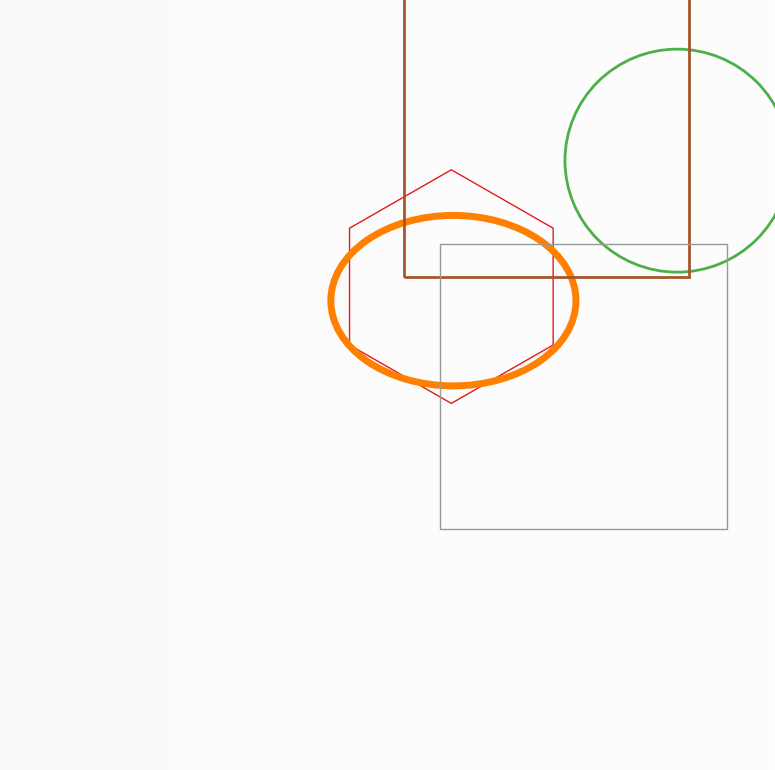[{"shape": "hexagon", "thickness": 0.5, "radius": 0.76, "center": [0.582, 0.628]}, {"shape": "circle", "thickness": 1, "radius": 0.72, "center": [0.874, 0.791]}, {"shape": "oval", "thickness": 2.5, "radius": 0.79, "center": [0.585, 0.61]}, {"shape": "square", "thickness": 1, "radius": 0.92, "center": [0.705, 0.823]}, {"shape": "square", "thickness": 0.5, "radius": 0.92, "center": [0.753, 0.498]}]